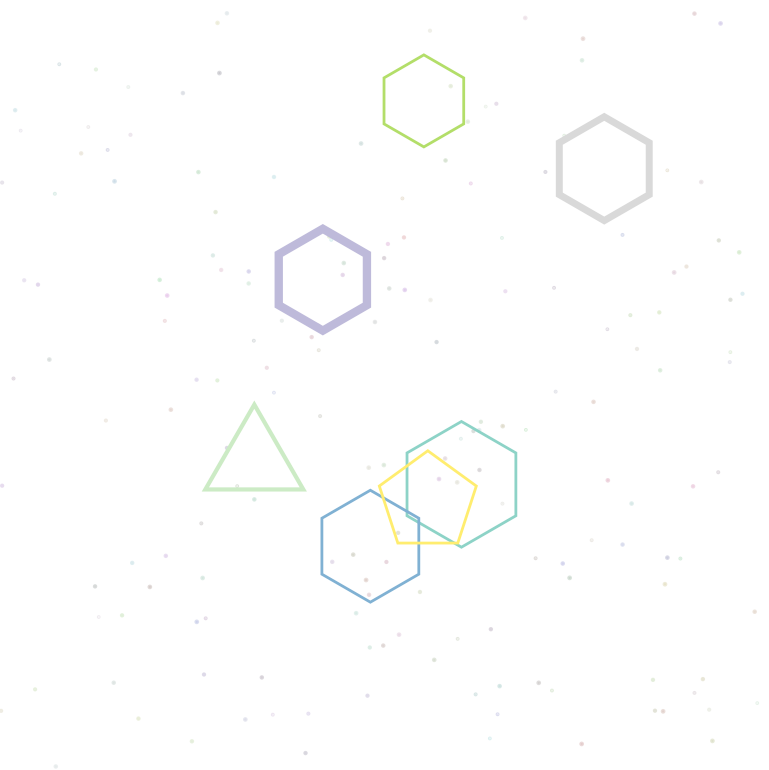[{"shape": "hexagon", "thickness": 1, "radius": 0.41, "center": [0.599, 0.371]}, {"shape": "hexagon", "thickness": 3, "radius": 0.33, "center": [0.419, 0.637]}, {"shape": "hexagon", "thickness": 1, "radius": 0.36, "center": [0.481, 0.291]}, {"shape": "hexagon", "thickness": 1, "radius": 0.3, "center": [0.55, 0.869]}, {"shape": "hexagon", "thickness": 2.5, "radius": 0.34, "center": [0.785, 0.781]}, {"shape": "triangle", "thickness": 1.5, "radius": 0.37, "center": [0.33, 0.401]}, {"shape": "pentagon", "thickness": 1, "radius": 0.33, "center": [0.556, 0.348]}]